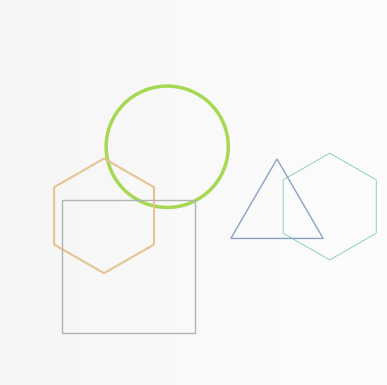[{"shape": "hexagon", "thickness": 0.5, "radius": 0.69, "center": [0.851, 0.463]}, {"shape": "triangle", "thickness": 1, "radius": 0.69, "center": [0.715, 0.449]}, {"shape": "circle", "thickness": 2.5, "radius": 0.79, "center": [0.432, 0.619]}, {"shape": "hexagon", "thickness": 1.5, "radius": 0.74, "center": [0.269, 0.439]}, {"shape": "square", "thickness": 1, "radius": 0.86, "center": [0.331, 0.308]}]